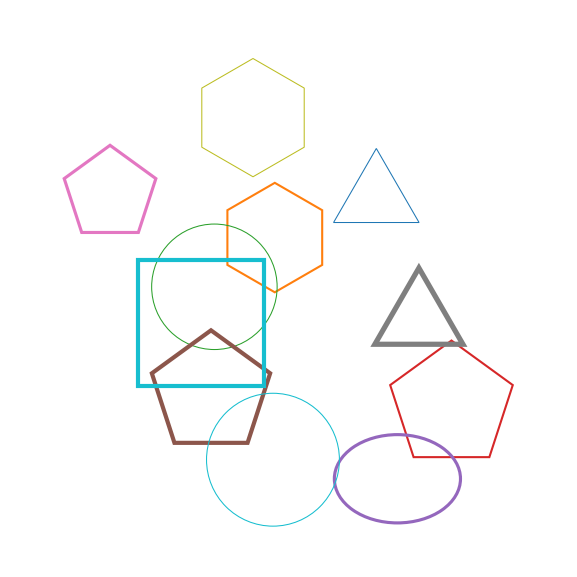[{"shape": "triangle", "thickness": 0.5, "radius": 0.43, "center": [0.652, 0.657]}, {"shape": "hexagon", "thickness": 1, "radius": 0.47, "center": [0.476, 0.588]}, {"shape": "circle", "thickness": 0.5, "radius": 0.54, "center": [0.371, 0.503]}, {"shape": "pentagon", "thickness": 1, "radius": 0.56, "center": [0.782, 0.298]}, {"shape": "oval", "thickness": 1.5, "radius": 0.55, "center": [0.688, 0.17]}, {"shape": "pentagon", "thickness": 2, "radius": 0.54, "center": [0.365, 0.319]}, {"shape": "pentagon", "thickness": 1.5, "radius": 0.42, "center": [0.191, 0.664]}, {"shape": "triangle", "thickness": 2.5, "radius": 0.44, "center": [0.725, 0.447]}, {"shape": "hexagon", "thickness": 0.5, "radius": 0.51, "center": [0.438, 0.795]}, {"shape": "square", "thickness": 2, "radius": 0.54, "center": [0.348, 0.44]}, {"shape": "circle", "thickness": 0.5, "radius": 0.58, "center": [0.473, 0.203]}]